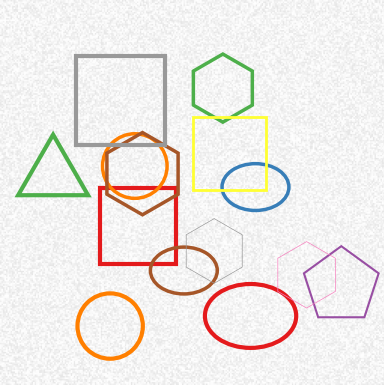[{"shape": "square", "thickness": 3, "radius": 0.49, "center": [0.358, 0.414]}, {"shape": "oval", "thickness": 3, "radius": 0.59, "center": [0.651, 0.179]}, {"shape": "oval", "thickness": 2.5, "radius": 0.43, "center": [0.664, 0.514]}, {"shape": "hexagon", "thickness": 2.5, "radius": 0.44, "center": [0.579, 0.771]}, {"shape": "triangle", "thickness": 3, "radius": 0.52, "center": [0.138, 0.545]}, {"shape": "pentagon", "thickness": 1.5, "radius": 0.51, "center": [0.886, 0.259]}, {"shape": "circle", "thickness": 3, "radius": 0.42, "center": [0.286, 0.153]}, {"shape": "circle", "thickness": 2.5, "radius": 0.42, "center": [0.35, 0.569]}, {"shape": "square", "thickness": 2, "radius": 0.47, "center": [0.596, 0.602]}, {"shape": "hexagon", "thickness": 2.5, "radius": 0.53, "center": [0.37, 0.549]}, {"shape": "oval", "thickness": 2.5, "radius": 0.43, "center": [0.477, 0.297]}, {"shape": "hexagon", "thickness": 0.5, "radius": 0.43, "center": [0.796, 0.286]}, {"shape": "square", "thickness": 3, "radius": 0.58, "center": [0.313, 0.739]}, {"shape": "hexagon", "thickness": 0.5, "radius": 0.42, "center": [0.556, 0.348]}]